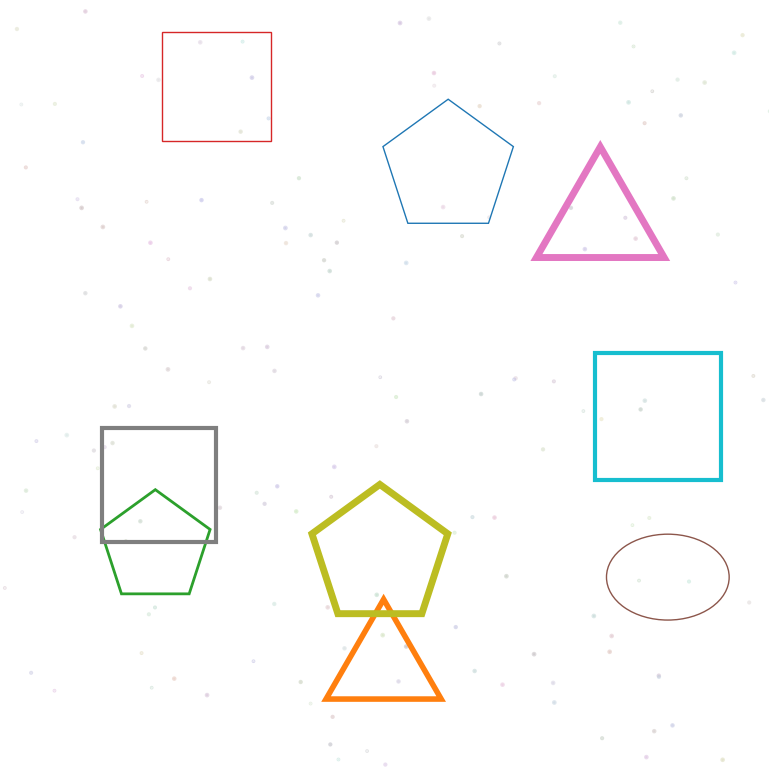[{"shape": "pentagon", "thickness": 0.5, "radius": 0.45, "center": [0.582, 0.782]}, {"shape": "triangle", "thickness": 2, "radius": 0.43, "center": [0.498, 0.135]}, {"shape": "pentagon", "thickness": 1, "radius": 0.37, "center": [0.202, 0.289]}, {"shape": "square", "thickness": 0.5, "radius": 0.35, "center": [0.281, 0.888]}, {"shape": "oval", "thickness": 0.5, "radius": 0.4, "center": [0.867, 0.25]}, {"shape": "triangle", "thickness": 2.5, "radius": 0.48, "center": [0.78, 0.713]}, {"shape": "square", "thickness": 1.5, "radius": 0.37, "center": [0.206, 0.37]}, {"shape": "pentagon", "thickness": 2.5, "radius": 0.46, "center": [0.493, 0.278]}, {"shape": "square", "thickness": 1.5, "radius": 0.41, "center": [0.855, 0.459]}]